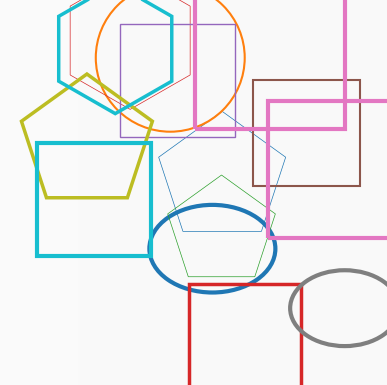[{"shape": "pentagon", "thickness": 0.5, "radius": 0.86, "center": [0.573, 0.538]}, {"shape": "oval", "thickness": 3, "radius": 0.81, "center": [0.548, 0.354]}, {"shape": "circle", "thickness": 1.5, "radius": 0.96, "center": [0.439, 0.85]}, {"shape": "pentagon", "thickness": 0.5, "radius": 0.73, "center": [0.572, 0.399]}, {"shape": "hexagon", "thickness": 0.5, "radius": 0.89, "center": [0.336, 0.895]}, {"shape": "square", "thickness": 2.5, "radius": 0.72, "center": [0.633, 0.119]}, {"shape": "square", "thickness": 1, "radius": 0.74, "center": [0.458, 0.791]}, {"shape": "square", "thickness": 1.5, "radius": 0.69, "center": [0.791, 0.655]}, {"shape": "square", "thickness": 3, "radius": 0.97, "center": [0.697, 0.859]}, {"shape": "square", "thickness": 3, "radius": 0.88, "center": [0.868, 0.559]}, {"shape": "oval", "thickness": 3, "radius": 0.7, "center": [0.89, 0.2]}, {"shape": "pentagon", "thickness": 2.5, "radius": 0.89, "center": [0.224, 0.63]}, {"shape": "square", "thickness": 3, "radius": 0.74, "center": [0.242, 0.482]}, {"shape": "hexagon", "thickness": 2.5, "radius": 0.84, "center": [0.297, 0.873]}]